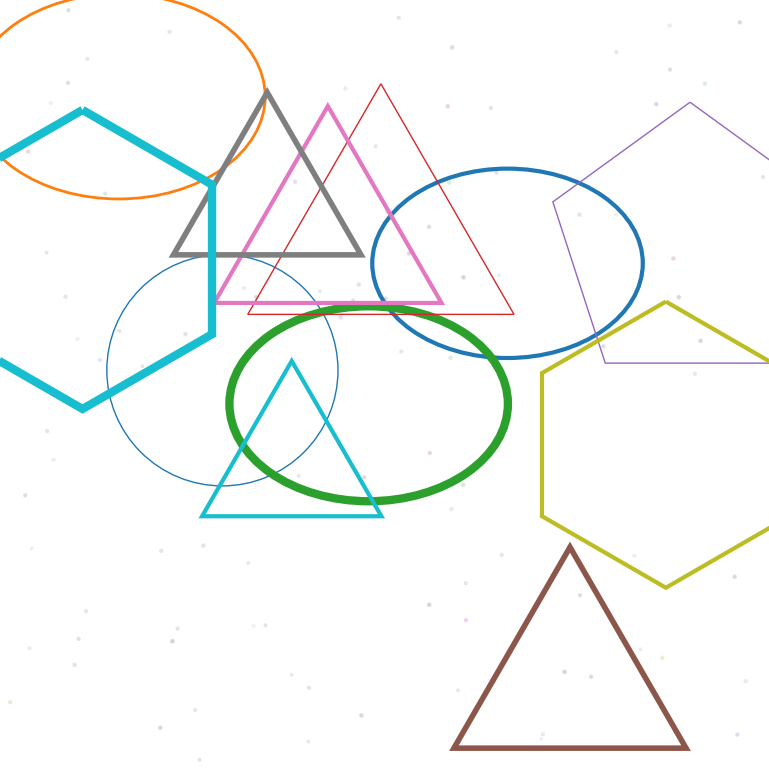[{"shape": "circle", "thickness": 0.5, "radius": 0.75, "center": [0.289, 0.519]}, {"shape": "oval", "thickness": 1.5, "radius": 0.88, "center": [0.659, 0.658]}, {"shape": "oval", "thickness": 1, "radius": 0.95, "center": [0.154, 0.875]}, {"shape": "oval", "thickness": 3, "radius": 0.9, "center": [0.479, 0.476]}, {"shape": "triangle", "thickness": 0.5, "radius": 1.0, "center": [0.495, 0.692]}, {"shape": "pentagon", "thickness": 0.5, "radius": 0.94, "center": [0.896, 0.68]}, {"shape": "triangle", "thickness": 2, "radius": 0.87, "center": [0.74, 0.115]}, {"shape": "triangle", "thickness": 1.5, "radius": 0.85, "center": [0.426, 0.692]}, {"shape": "triangle", "thickness": 2, "radius": 0.7, "center": [0.347, 0.739]}, {"shape": "hexagon", "thickness": 1.5, "radius": 0.93, "center": [0.865, 0.423]}, {"shape": "triangle", "thickness": 1.5, "radius": 0.67, "center": [0.379, 0.397]}, {"shape": "hexagon", "thickness": 3, "radius": 0.97, "center": [0.107, 0.663]}]